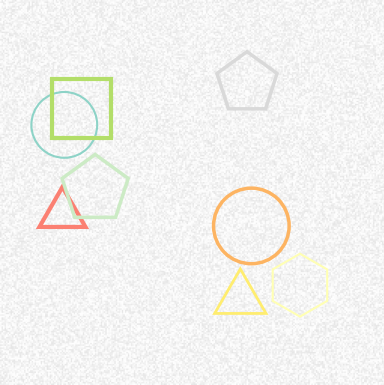[{"shape": "circle", "thickness": 1.5, "radius": 0.43, "center": [0.167, 0.676]}, {"shape": "hexagon", "thickness": 1.5, "radius": 0.41, "center": [0.779, 0.259]}, {"shape": "triangle", "thickness": 3, "radius": 0.35, "center": [0.162, 0.445]}, {"shape": "circle", "thickness": 2.5, "radius": 0.49, "center": [0.653, 0.413]}, {"shape": "square", "thickness": 3, "radius": 0.38, "center": [0.211, 0.718]}, {"shape": "pentagon", "thickness": 2.5, "radius": 0.41, "center": [0.642, 0.784]}, {"shape": "pentagon", "thickness": 2.5, "radius": 0.45, "center": [0.247, 0.509]}, {"shape": "triangle", "thickness": 2, "radius": 0.39, "center": [0.624, 0.224]}]